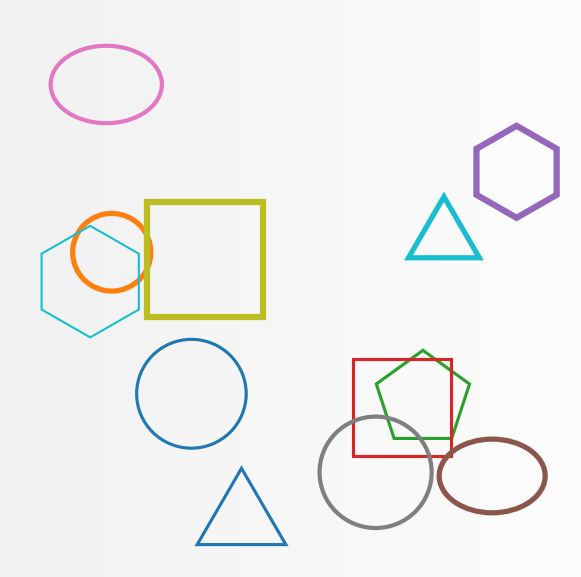[{"shape": "circle", "thickness": 1.5, "radius": 0.47, "center": [0.329, 0.317]}, {"shape": "triangle", "thickness": 1.5, "radius": 0.44, "center": [0.416, 0.1]}, {"shape": "circle", "thickness": 2.5, "radius": 0.34, "center": [0.192, 0.562]}, {"shape": "pentagon", "thickness": 1.5, "radius": 0.42, "center": [0.728, 0.308]}, {"shape": "square", "thickness": 1.5, "radius": 0.42, "center": [0.691, 0.294]}, {"shape": "hexagon", "thickness": 3, "radius": 0.4, "center": [0.889, 0.702]}, {"shape": "oval", "thickness": 2.5, "radius": 0.46, "center": [0.847, 0.175]}, {"shape": "oval", "thickness": 2, "radius": 0.48, "center": [0.183, 0.853]}, {"shape": "circle", "thickness": 2, "radius": 0.48, "center": [0.646, 0.181]}, {"shape": "square", "thickness": 3, "radius": 0.5, "center": [0.352, 0.55]}, {"shape": "triangle", "thickness": 2.5, "radius": 0.35, "center": [0.764, 0.588]}, {"shape": "hexagon", "thickness": 1, "radius": 0.48, "center": [0.155, 0.511]}]